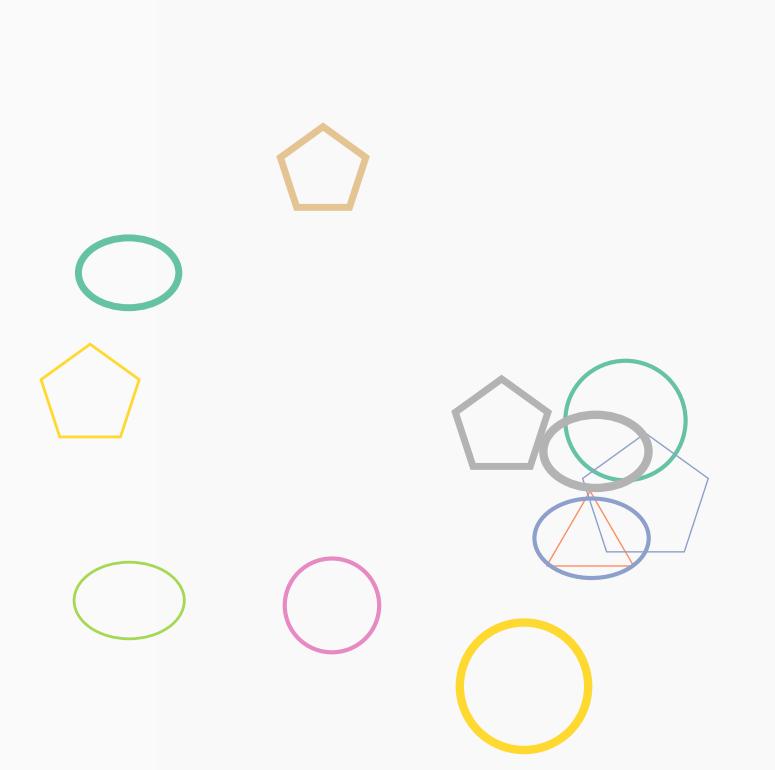[{"shape": "circle", "thickness": 1.5, "radius": 0.39, "center": [0.807, 0.454]}, {"shape": "oval", "thickness": 2.5, "radius": 0.32, "center": [0.166, 0.646]}, {"shape": "triangle", "thickness": 0.5, "radius": 0.32, "center": [0.761, 0.297]}, {"shape": "oval", "thickness": 1.5, "radius": 0.37, "center": [0.763, 0.301]}, {"shape": "pentagon", "thickness": 0.5, "radius": 0.43, "center": [0.833, 0.352]}, {"shape": "circle", "thickness": 1.5, "radius": 0.3, "center": [0.428, 0.214]}, {"shape": "oval", "thickness": 1, "radius": 0.36, "center": [0.167, 0.22]}, {"shape": "pentagon", "thickness": 1, "radius": 0.33, "center": [0.116, 0.486]}, {"shape": "circle", "thickness": 3, "radius": 0.41, "center": [0.676, 0.109]}, {"shape": "pentagon", "thickness": 2.5, "radius": 0.29, "center": [0.417, 0.778]}, {"shape": "pentagon", "thickness": 2.5, "radius": 0.31, "center": [0.647, 0.445]}, {"shape": "oval", "thickness": 3, "radius": 0.34, "center": [0.769, 0.414]}]